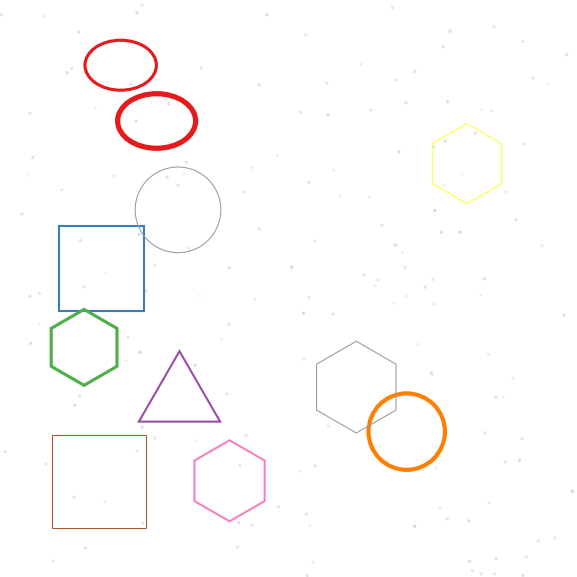[{"shape": "oval", "thickness": 1.5, "radius": 0.31, "center": [0.209, 0.886]}, {"shape": "oval", "thickness": 2.5, "radius": 0.34, "center": [0.271, 0.79]}, {"shape": "square", "thickness": 1, "radius": 0.37, "center": [0.176, 0.534]}, {"shape": "hexagon", "thickness": 1.5, "radius": 0.33, "center": [0.146, 0.398]}, {"shape": "triangle", "thickness": 1, "radius": 0.41, "center": [0.311, 0.31]}, {"shape": "circle", "thickness": 2, "radius": 0.33, "center": [0.704, 0.252]}, {"shape": "hexagon", "thickness": 0.5, "radius": 0.35, "center": [0.809, 0.716]}, {"shape": "square", "thickness": 0.5, "radius": 0.4, "center": [0.171, 0.166]}, {"shape": "hexagon", "thickness": 1, "radius": 0.35, "center": [0.398, 0.167]}, {"shape": "hexagon", "thickness": 0.5, "radius": 0.4, "center": [0.617, 0.329]}, {"shape": "circle", "thickness": 0.5, "radius": 0.37, "center": [0.308, 0.636]}]